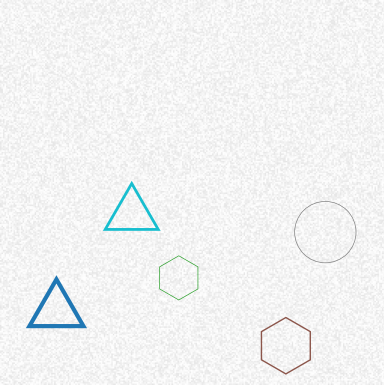[{"shape": "triangle", "thickness": 3, "radius": 0.4, "center": [0.147, 0.193]}, {"shape": "hexagon", "thickness": 0.5, "radius": 0.29, "center": [0.464, 0.278]}, {"shape": "hexagon", "thickness": 1, "radius": 0.37, "center": [0.743, 0.102]}, {"shape": "circle", "thickness": 0.5, "radius": 0.4, "center": [0.845, 0.397]}, {"shape": "triangle", "thickness": 2, "radius": 0.4, "center": [0.342, 0.444]}]